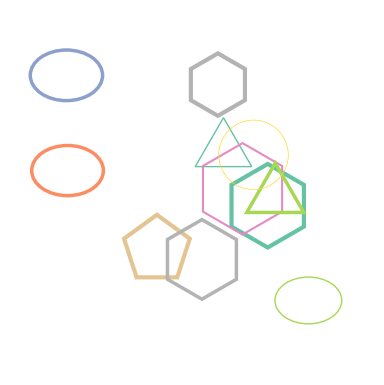[{"shape": "hexagon", "thickness": 3, "radius": 0.54, "center": [0.695, 0.466]}, {"shape": "triangle", "thickness": 1, "radius": 0.42, "center": [0.58, 0.61]}, {"shape": "oval", "thickness": 2.5, "radius": 0.47, "center": [0.175, 0.557]}, {"shape": "oval", "thickness": 2.5, "radius": 0.47, "center": [0.173, 0.804]}, {"shape": "hexagon", "thickness": 1.5, "radius": 0.59, "center": [0.63, 0.51]}, {"shape": "triangle", "thickness": 2.5, "radius": 0.43, "center": [0.715, 0.491]}, {"shape": "oval", "thickness": 1, "radius": 0.43, "center": [0.801, 0.22]}, {"shape": "circle", "thickness": 0.5, "radius": 0.45, "center": [0.658, 0.598]}, {"shape": "pentagon", "thickness": 3, "radius": 0.45, "center": [0.408, 0.352]}, {"shape": "hexagon", "thickness": 3, "radius": 0.41, "center": [0.566, 0.78]}, {"shape": "hexagon", "thickness": 2.5, "radius": 0.52, "center": [0.525, 0.326]}]